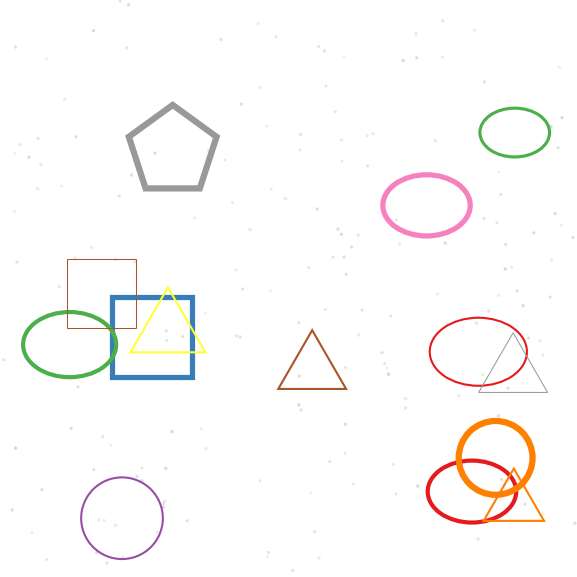[{"shape": "oval", "thickness": 1, "radius": 0.42, "center": [0.828, 0.39]}, {"shape": "oval", "thickness": 2, "radius": 0.38, "center": [0.817, 0.148]}, {"shape": "square", "thickness": 2.5, "radius": 0.35, "center": [0.263, 0.416]}, {"shape": "oval", "thickness": 1.5, "radius": 0.3, "center": [0.891, 0.77]}, {"shape": "oval", "thickness": 2, "radius": 0.4, "center": [0.121, 0.402]}, {"shape": "circle", "thickness": 1, "radius": 0.35, "center": [0.211, 0.102]}, {"shape": "circle", "thickness": 3, "radius": 0.32, "center": [0.858, 0.206]}, {"shape": "triangle", "thickness": 1, "radius": 0.3, "center": [0.89, 0.127]}, {"shape": "triangle", "thickness": 1, "radius": 0.38, "center": [0.291, 0.427]}, {"shape": "square", "thickness": 0.5, "radius": 0.3, "center": [0.176, 0.49]}, {"shape": "triangle", "thickness": 1, "radius": 0.34, "center": [0.541, 0.36]}, {"shape": "oval", "thickness": 2.5, "radius": 0.38, "center": [0.739, 0.644]}, {"shape": "pentagon", "thickness": 3, "radius": 0.4, "center": [0.299, 0.738]}, {"shape": "triangle", "thickness": 0.5, "radius": 0.34, "center": [0.889, 0.354]}]